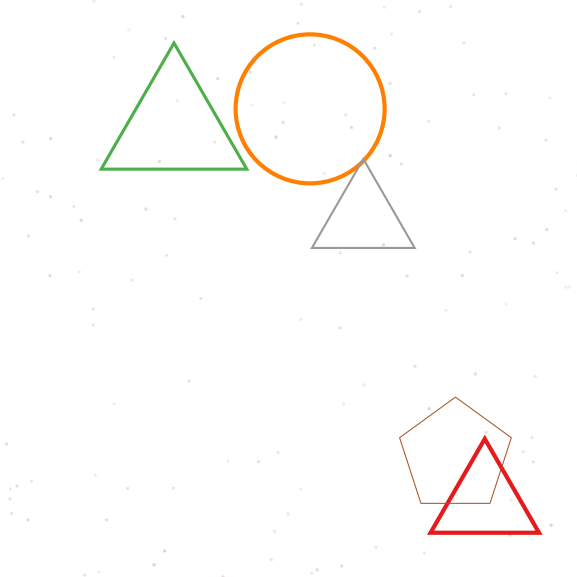[{"shape": "triangle", "thickness": 2, "radius": 0.54, "center": [0.839, 0.131]}, {"shape": "triangle", "thickness": 1.5, "radius": 0.73, "center": [0.301, 0.779]}, {"shape": "circle", "thickness": 2, "radius": 0.65, "center": [0.537, 0.811]}, {"shape": "pentagon", "thickness": 0.5, "radius": 0.51, "center": [0.789, 0.21]}, {"shape": "triangle", "thickness": 1, "radius": 0.51, "center": [0.629, 0.621]}]